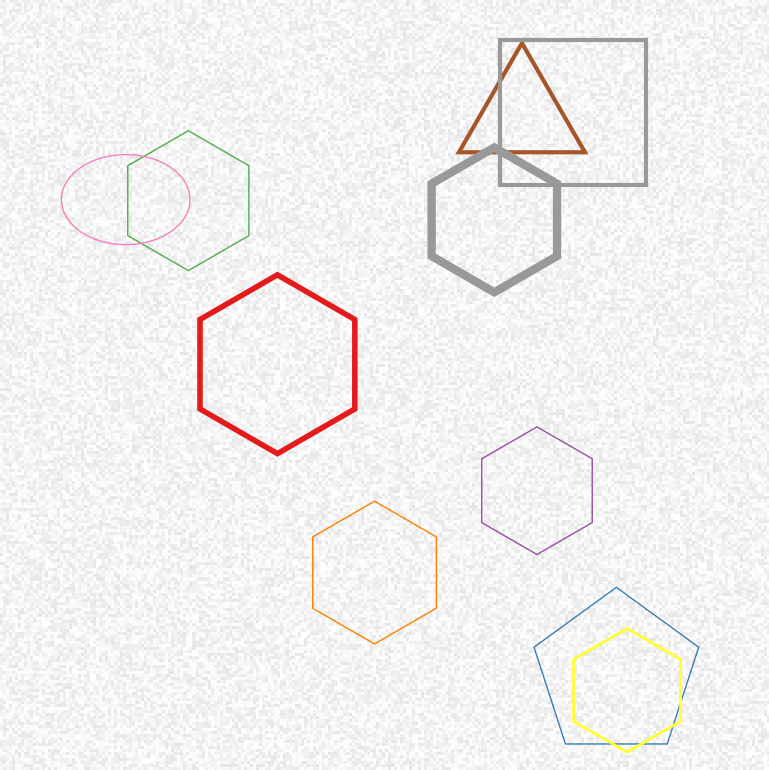[{"shape": "hexagon", "thickness": 2, "radius": 0.58, "center": [0.36, 0.527]}, {"shape": "pentagon", "thickness": 0.5, "radius": 0.56, "center": [0.8, 0.125]}, {"shape": "hexagon", "thickness": 0.5, "radius": 0.45, "center": [0.245, 0.739]}, {"shape": "hexagon", "thickness": 0.5, "radius": 0.41, "center": [0.697, 0.363]}, {"shape": "hexagon", "thickness": 0.5, "radius": 0.46, "center": [0.486, 0.256]}, {"shape": "hexagon", "thickness": 1, "radius": 0.4, "center": [0.814, 0.103]}, {"shape": "triangle", "thickness": 1.5, "radius": 0.47, "center": [0.678, 0.85]}, {"shape": "oval", "thickness": 0.5, "radius": 0.42, "center": [0.163, 0.741]}, {"shape": "square", "thickness": 1.5, "radius": 0.47, "center": [0.744, 0.854]}, {"shape": "hexagon", "thickness": 3, "radius": 0.47, "center": [0.642, 0.714]}]